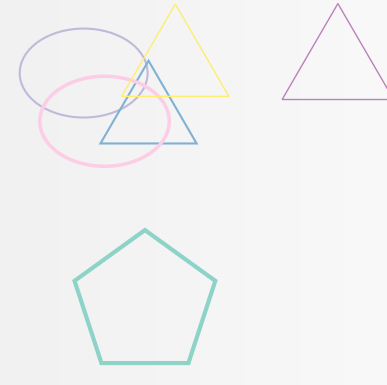[{"shape": "pentagon", "thickness": 3, "radius": 0.95, "center": [0.374, 0.211]}, {"shape": "oval", "thickness": 1.5, "radius": 0.83, "center": [0.216, 0.81]}, {"shape": "triangle", "thickness": 1.5, "radius": 0.72, "center": [0.383, 0.699]}, {"shape": "oval", "thickness": 2.5, "radius": 0.84, "center": [0.27, 0.685]}, {"shape": "triangle", "thickness": 1, "radius": 0.83, "center": [0.872, 0.825]}, {"shape": "triangle", "thickness": 1, "radius": 0.8, "center": [0.452, 0.83]}]